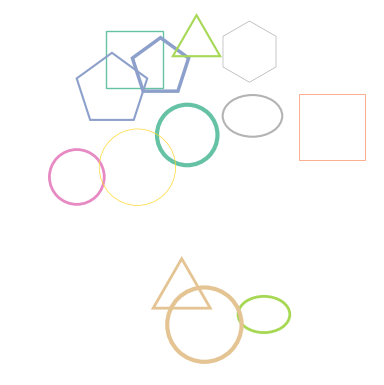[{"shape": "circle", "thickness": 3, "radius": 0.39, "center": [0.486, 0.649]}, {"shape": "square", "thickness": 1, "radius": 0.37, "center": [0.348, 0.845]}, {"shape": "square", "thickness": 0.5, "radius": 0.43, "center": [0.863, 0.671]}, {"shape": "pentagon", "thickness": 1.5, "radius": 0.48, "center": [0.291, 0.767]}, {"shape": "pentagon", "thickness": 2.5, "radius": 0.38, "center": [0.417, 0.825]}, {"shape": "circle", "thickness": 2, "radius": 0.36, "center": [0.2, 0.54]}, {"shape": "triangle", "thickness": 1.5, "radius": 0.36, "center": [0.51, 0.89]}, {"shape": "oval", "thickness": 2, "radius": 0.34, "center": [0.685, 0.183]}, {"shape": "circle", "thickness": 0.5, "radius": 0.5, "center": [0.357, 0.566]}, {"shape": "triangle", "thickness": 2, "radius": 0.43, "center": [0.472, 0.242]}, {"shape": "circle", "thickness": 3, "radius": 0.48, "center": [0.531, 0.157]}, {"shape": "oval", "thickness": 1.5, "radius": 0.39, "center": [0.656, 0.699]}, {"shape": "hexagon", "thickness": 0.5, "radius": 0.4, "center": [0.648, 0.866]}]